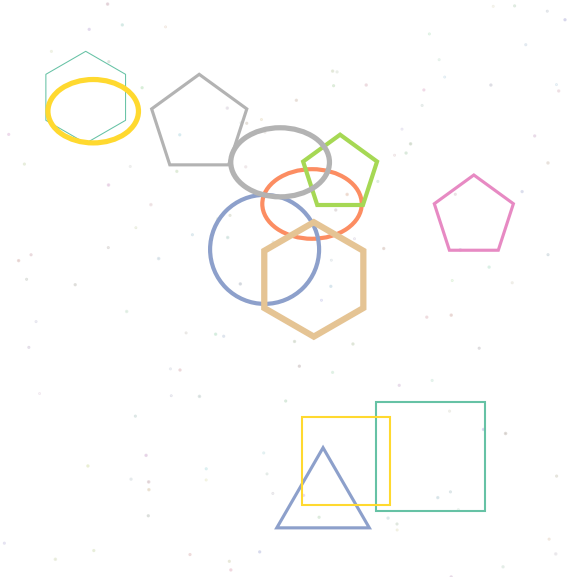[{"shape": "square", "thickness": 1, "radius": 0.47, "center": [0.746, 0.209]}, {"shape": "hexagon", "thickness": 0.5, "radius": 0.4, "center": [0.148, 0.831]}, {"shape": "oval", "thickness": 2, "radius": 0.43, "center": [0.54, 0.646]}, {"shape": "circle", "thickness": 2, "radius": 0.47, "center": [0.458, 0.567]}, {"shape": "triangle", "thickness": 1.5, "radius": 0.46, "center": [0.559, 0.131]}, {"shape": "pentagon", "thickness": 1.5, "radius": 0.36, "center": [0.821, 0.624]}, {"shape": "pentagon", "thickness": 2, "radius": 0.34, "center": [0.589, 0.699]}, {"shape": "oval", "thickness": 2.5, "radius": 0.39, "center": [0.161, 0.807]}, {"shape": "square", "thickness": 1, "radius": 0.38, "center": [0.598, 0.201]}, {"shape": "hexagon", "thickness": 3, "radius": 0.5, "center": [0.543, 0.515]}, {"shape": "pentagon", "thickness": 1.5, "radius": 0.43, "center": [0.345, 0.784]}, {"shape": "oval", "thickness": 2.5, "radius": 0.43, "center": [0.485, 0.718]}]